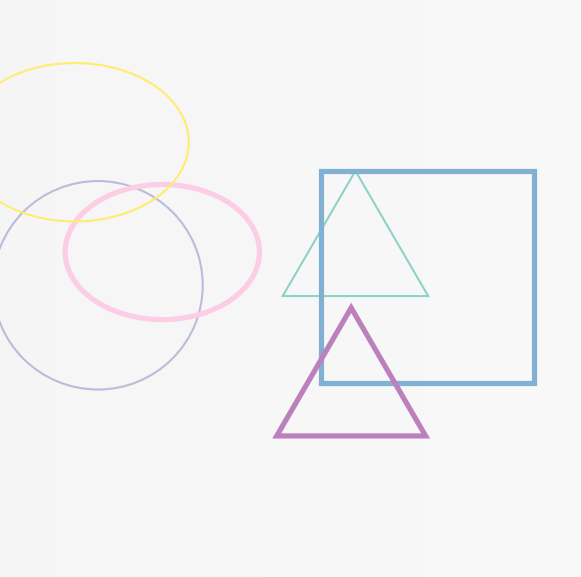[{"shape": "triangle", "thickness": 1, "radius": 0.72, "center": [0.612, 0.559]}, {"shape": "circle", "thickness": 1, "radius": 0.9, "center": [0.168, 0.505]}, {"shape": "square", "thickness": 2.5, "radius": 0.92, "center": [0.736, 0.52]}, {"shape": "oval", "thickness": 2.5, "radius": 0.84, "center": [0.279, 0.563]}, {"shape": "triangle", "thickness": 2.5, "radius": 0.74, "center": [0.604, 0.318]}, {"shape": "oval", "thickness": 1, "radius": 0.98, "center": [0.129, 0.753]}]